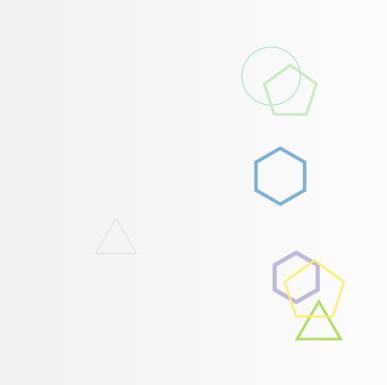[{"shape": "circle", "thickness": 0.5, "radius": 0.38, "center": [0.7, 0.802]}, {"shape": "hexagon", "thickness": 3, "radius": 0.32, "center": [0.764, 0.279]}, {"shape": "hexagon", "thickness": 2.5, "radius": 0.36, "center": [0.723, 0.542]}, {"shape": "triangle", "thickness": 2, "radius": 0.32, "center": [0.823, 0.152]}, {"shape": "triangle", "thickness": 0.5, "radius": 0.31, "center": [0.299, 0.372]}, {"shape": "pentagon", "thickness": 2, "radius": 0.35, "center": [0.749, 0.76]}, {"shape": "pentagon", "thickness": 1.5, "radius": 0.4, "center": [0.811, 0.243]}]